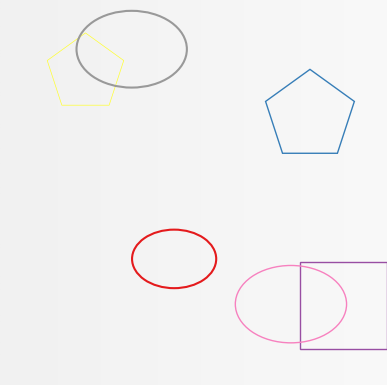[{"shape": "oval", "thickness": 1.5, "radius": 0.54, "center": [0.449, 0.328]}, {"shape": "pentagon", "thickness": 1, "radius": 0.6, "center": [0.8, 0.699]}, {"shape": "square", "thickness": 1, "radius": 0.56, "center": [0.886, 0.207]}, {"shape": "pentagon", "thickness": 0.5, "radius": 0.52, "center": [0.221, 0.811]}, {"shape": "oval", "thickness": 1, "radius": 0.72, "center": [0.751, 0.21]}, {"shape": "oval", "thickness": 1.5, "radius": 0.71, "center": [0.34, 0.872]}]